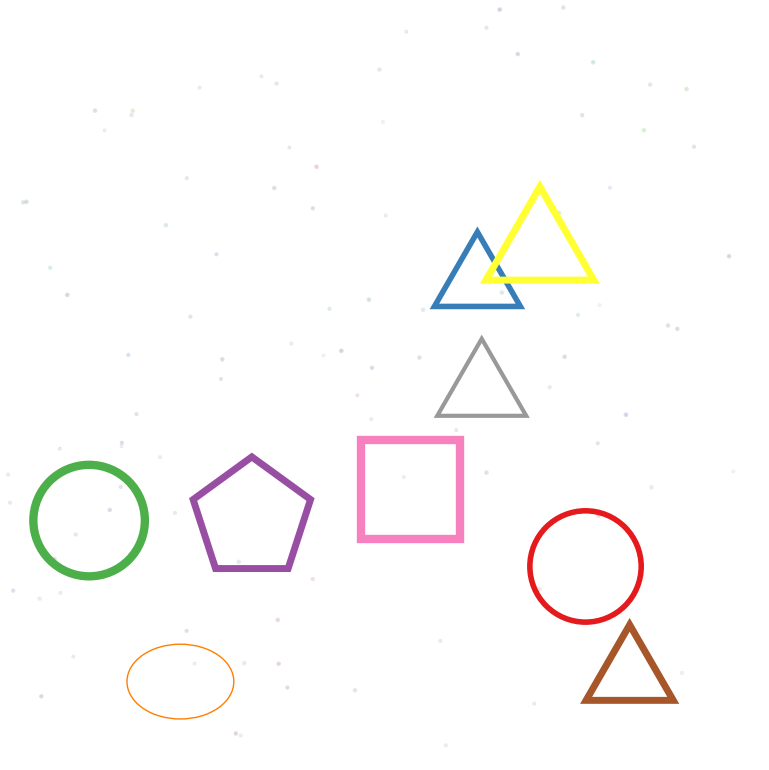[{"shape": "circle", "thickness": 2, "radius": 0.36, "center": [0.76, 0.264]}, {"shape": "triangle", "thickness": 2, "radius": 0.32, "center": [0.62, 0.634]}, {"shape": "circle", "thickness": 3, "radius": 0.36, "center": [0.116, 0.324]}, {"shape": "pentagon", "thickness": 2.5, "radius": 0.4, "center": [0.327, 0.326]}, {"shape": "oval", "thickness": 0.5, "radius": 0.35, "center": [0.234, 0.115]}, {"shape": "triangle", "thickness": 2.5, "radius": 0.4, "center": [0.701, 0.677]}, {"shape": "triangle", "thickness": 2.5, "radius": 0.33, "center": [0.818, 0.123]}, {"shape": "square", "thickness": 3, "radius": 0.32, "center": [0.533, 0.364]}, {"shape": "triangle", "thickness": 1.5, "radius": 0.33, "center": [0.626, 0.493]}]